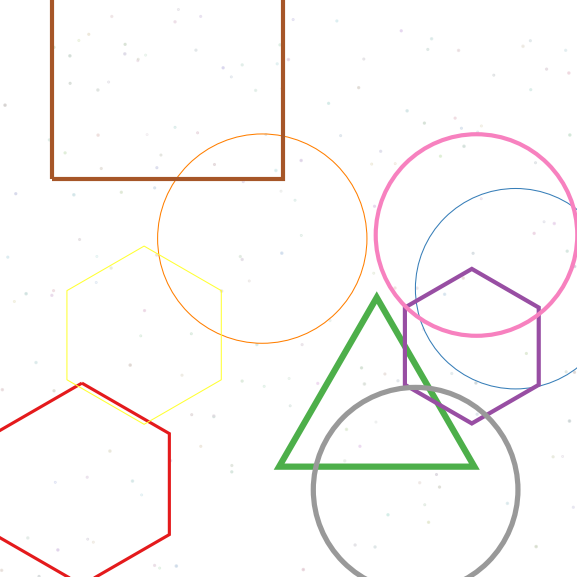[{"shape": "hexagon", "thickness": 1.5, "radius": 0.87, "center": [0.142, 0.161]}, {"shape": "circle", "thickness": 0.5, "radius": 0.87, "center": [0.893, 0.499]}, {"shape": "triangle", "thickness": 3, "radius": 0.98, "center": [0.652, 0.289]}, {"shape": "hexagon", "thickness": 2, "radius": 0.67, "center": [0.817, 0.4]}, {"shape": "circle", "thickness": 0.5, "radius": 0.91, "center": [0.454, 0.586]}, {"shape": "hexagon", "thickness": 0.5, "radius": 0.77, "center": [0.25, 0.419]}, {"shape": "square", "thickness": 2, "radius": 1.0, "center": [0.29, 0.888]}, {"shape": "circle", "thickness": 2, "radius": 0.87, "center": [0.825, 0.592]}, {"shape": "circle", "thickness": 2.5, "radius": 0.89, "center": [0.72, 0.151]}]